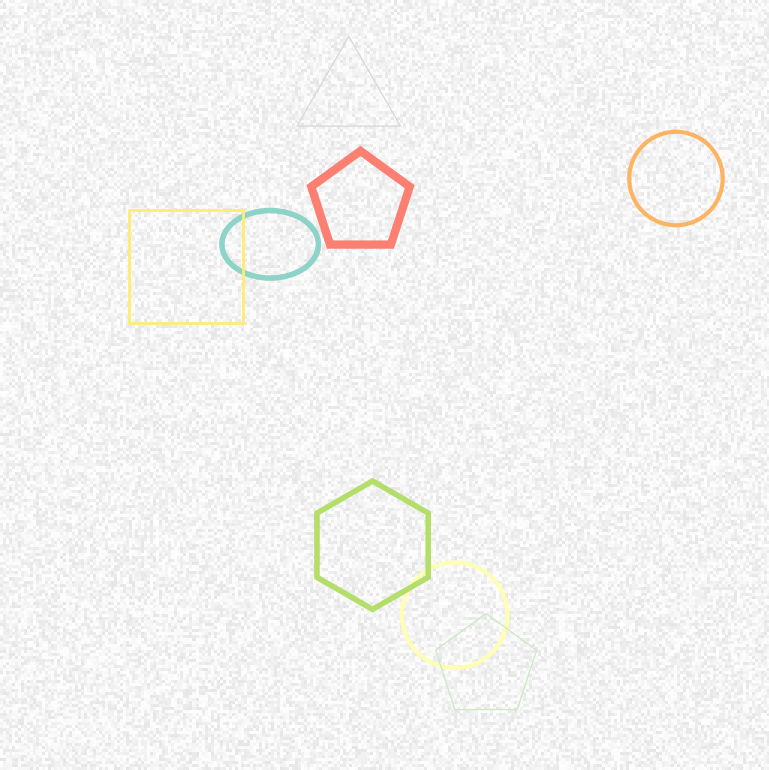[{"shape": "oval", "thickness": 2, "radius": 0.31, "center": [0.351, 0.683]}, {"shape": "circle", "thickness": 1.5, "radius": 0.34, "center": [0.591, 0.201]}, {"shape": "pentagon", "thickness": 3, "radius": 0.34, "center": [0.468, 0.737]}, {"shape": "circle", "thickness": 1.5, "radius": 0.3, "center": [0.878, 0.768]}, {"shape": "hexagon", "thickness": 2, "radius": 0.42, "center": [0.484, 0.292]}, {"shape": "triangle", "thickness": 0.5, "radius": 0.39, "center": [0.453, 0.875]}, {"shape": "pentagon", "thickness": 0.5, "radius": 0.34, "center": [0.631, 0.134]}, {"shape": "square", "thickness": 1, "radius": 0.37, "center": [0.241, 0.654]}]